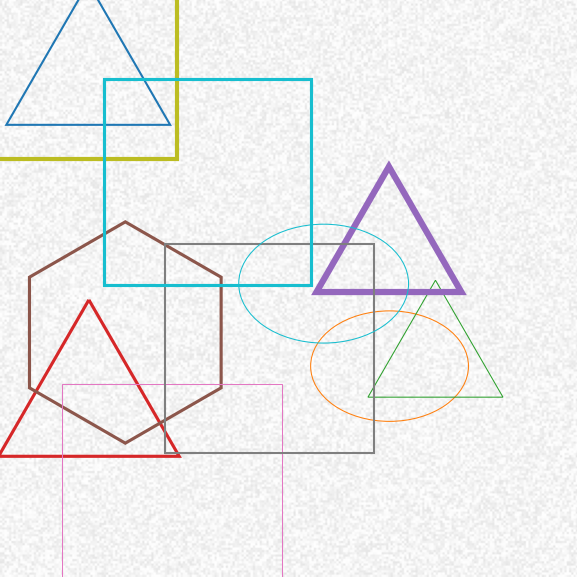[{"shape": "triangle", "thickness": 1, "radius": 0.82, "center": [0.153, 0.865]}, {"shape": "oval", "thickness": 0.5, "radius": 0.68, "center": [0.675, 0.365]}, {"shape": "triangle", "thickness": 0.5, "radius": 0.67, "center": [0.754, 0.379]}, {"shape": "triangle", "thickness": 1.5, "radius": 0.9, "center": [0.154, 0.299]}, {"shape": "triangle", "thickness": 3, "radius": 0.72, "center": [0.673, 0.566]}, {"shape": "hexagon", "thickness": 1.5, "radius": 0.96, "center": [0.217, 0.423]}, {"shape": "square", "thickness": 0.5, "radius": 0.95, "center": [0.299, 0.144]}, {"shape": "square", "thickness": 1, "radius": 0.9, "center": [0.467, 0.396]}, {"shape": "square", "thickness": 2, "radius": 0.86, "center": [0.134, 0.896]}, {"shape": "square", "thickness": 1.5, "radius": 0.9, "center": [0.359, 0.684]}, {"shape": "oval", "thickness": 0.5, "radius": 0.74, "center": [0.56, 0.508]}]